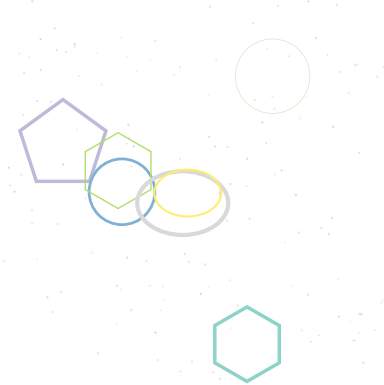[{"shape": "hexagon", "thickness": 2.5, "radius": 0.48, "center": [0.642, 0.106]}, {"shape": "pentagon", "thickness": 2.5, "radius": 0.59, "center": [0.164, 0.624]}, {"shape": "circle", "thickness": 2, "radius": 0.43, "center": [0.317, 0.502]}, {"shape": "hexagon", "thickness": 1, "radius": 0.49, "center": [0.307, 0.557]}, {"shape": "oval", "thickness": 3, "radius": 0.59, "center": [0.475, 0.472]}, {"shape": "circle", "thickness": 0.5, "radius": 0.48, "center": [0.708, 0.802]}, {"shape": "oval", "thickness": 1.5, "radius": 0.43, "center": [0.488, 0.499]}]